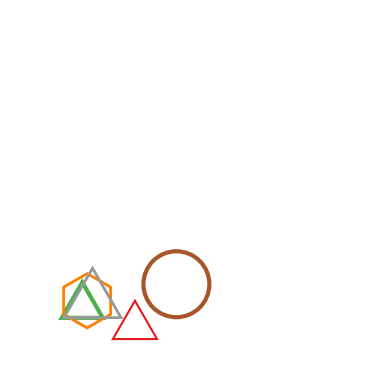[{"shape": "triangle", "thickness": 1.5, "radius": 0.33, "center": [0.351, 0.152]}, {"shape": "triangle", "thickness": 3, "radius": 0.31, "center": [0.214, 0.205]}, {"shape": "hexagon", "thickness": 2, "radius": 0.35, "center": [0.226, 0.219]}, {"shape": "circle", "thickness": 3, "radius": 0.43, "center": [0.458, 0.262]}, {"shape": "triangle", "thickness": 2, "radius": 0.43, "center": [0.24, 0.218]}]